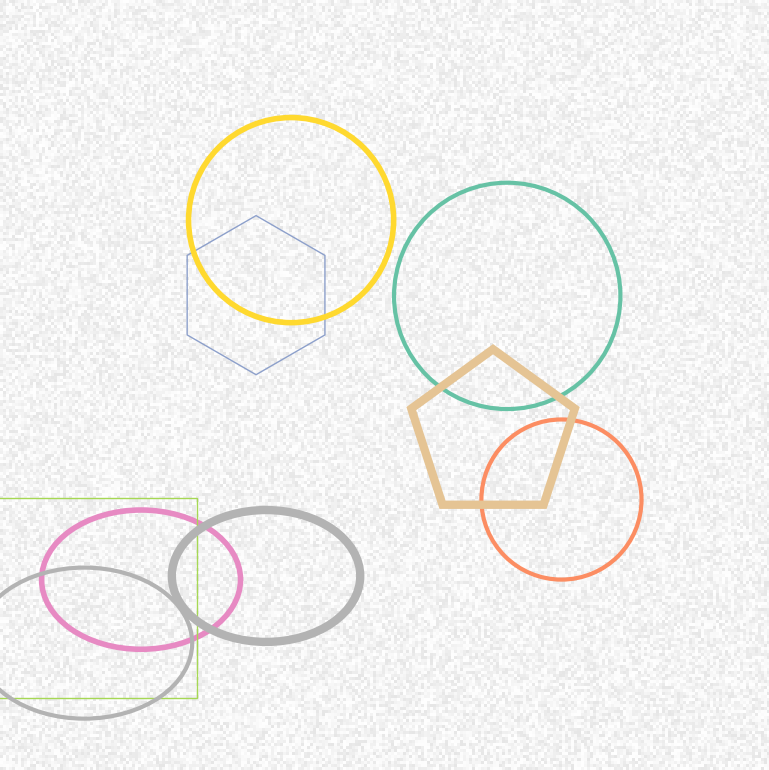[{"shape": "circle", "thickness": 1.5, "radius": 0.73, "center": [0.659, 0.616]}, {"shape": "circle", "thickness": 1.5, "radius": 0.52, "center": [0.729, 0.351]}, {"shape": "hexagon", "thickness": 0.5, "radius": 0.52, "center": [0.333, 0.617]}, {"shape": "oval", "thickness": 2, "radius": 0.65, "center": [0.183, 0.247]}, {"shape": "square", "thickness": 0.5, "radius": 0.65, "center": [0.125, 0.223]}, {"shape": "circle", "thickness": 2, "radius": 0.67, "center": [0.378, 0.714]}, {"shape": "pentagon", "thickness": 3, "radius": 0.56, "center": [0.64, 0.435]}, {"shape": "oval", "thickness": 3, "radius": 0.61, "center": [0.345, 0.252]}, {"shape": "oval", "thickness": 1.5, "radius": 0.7, "center": [0.109, 0.165]}]